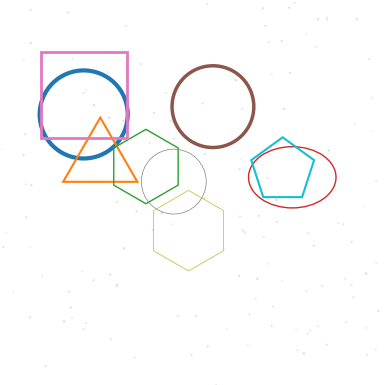[{"shape": "circle", "thickness": 3, "radius": 0.57, "center": [0.217, 0.703]}, {"shape": "triangle", "thickness": 1.5, "radius": 0.56, "center": [0.26, 0.583]}, {"shape": "hexagon", "thickness": 1, "radius": 0.48, "center": [0.379, 0.567]}, {"shape": "oval", "thickness": 1, "radius": 0.57, "center": [0.759, 0.539]}, {"shape": "circle", "thickness": 2.5, "radius": 0.53, "center": [0.553, 0.723]}, {"shape": "square", "thickness": 2, "radius": 0.56, "center": [0.219, 0.753]}, {"shape": "circle", "thickness": 0.5, "radius": 0.42, "center": [0.451, 0.528]}, {"shape": "hexagon", "thickness": 0.5, "radius": 0.52, "center": [0.49, 0.401]}, {"shape": "pentagon", "thickness": 1.5, "radius": 0.43, "center": [0.734, 0.557]}]